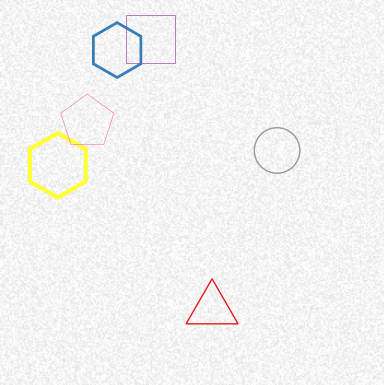[{"shape": "triangle", "thickness": 1, "radius": 0.39, "center": [0.551, 0.198]}, {"shape": "hexagon", "thickness": 2, "radius": 0.36, "center": [0.304, 0.87]}, {"shape": "square", "thickness": 0.5, "radius": 0.31, "center": [0.391, 0.9]}, {"shape": "hexagon", "thickness": 3, "radius": 0.42, "center": [0.15, 0.571]}, {"shape": "pentagon", "thickness": 0.5, "radius": 0.36, "center": [0.227, 0.683]}, {"shape": "circle", "thickness": 1, "radius": 0.3, "center": [0.72, 0.609]}]